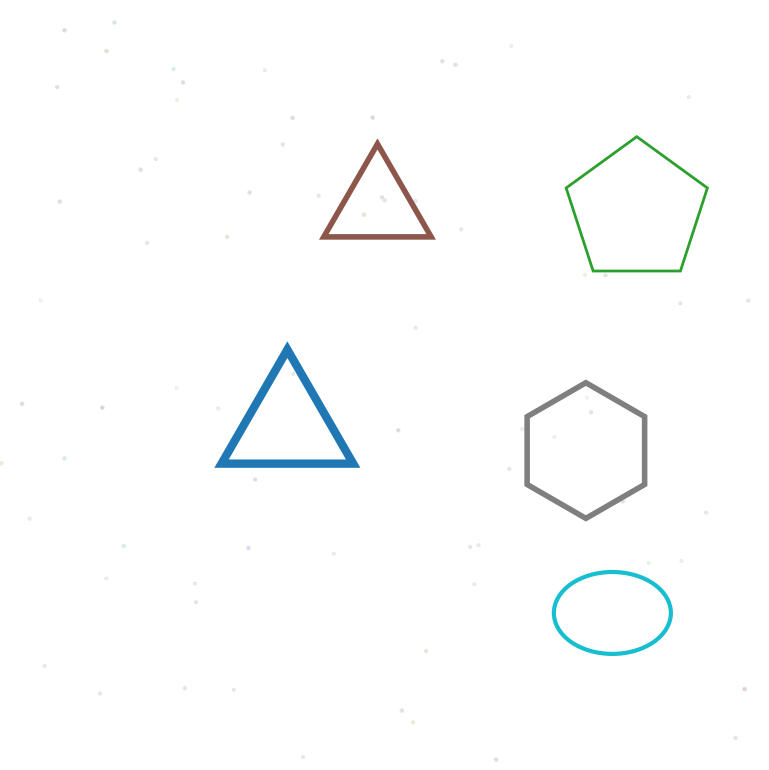[{"shape": "triangle", "thickness": 3, "radius": 0.49, "center": [0.373, 0.447]}, {"shape": "pentagon", "thickness": 1, "radius": 0.48, "center": [0.827, 0.726]}, {"shape": "triangle", "thickness": 2, "radius": 0.4, "center": [0.49, 0.733]}, {"shape": "hexagon", "thickness": 2, "radius": 0.44, "center": [0.761, 0.415]}, {"shape": "oval", "thickness": 1.5, "radius": 0.38, "center": [0.795, 0.204]}]